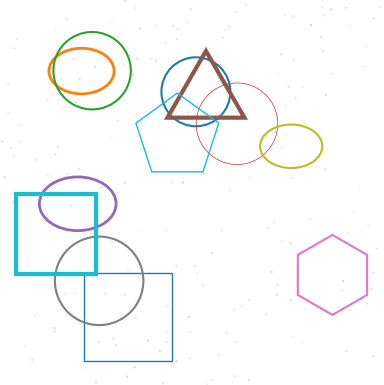[{"shape": "square", "thickness": 1, "radius": 0.57, "center": [0.333, 0.177]}, {"shape": "circle", "thickness": 1.5, "radius": 0.45, "center": [0.509, 0.762]}, {"shape": "oval", "thickness": 2, "radius": 0.42, "center": [0.212, 0.815]}, {"shape": "circle", "thickness": 1.5, "radius": 0.5, "center": [0.239, 0.816]}, {"shape": "circle", "thickness": 0.5, "radius": 0.53, "center": [0.616, 0.679]}, {"shape": "oval", "thickness": 2, "radius": 0.5, "center": [0.202, 0.471]}, {"shape": "triangle", "thickness": 3, "radius": 0.58, "center": [0.535, 0.752]}, {"shape": "hexagon", "thickness": 1.5, "radius": 0.52, "center": [0.864, 0.286]}, {"shape": "circle", "thickness": 1.5, "radius": 0.57, "center": [0.257, 0.271]}, {"shape": "oval", "thickness": 1.5, "radius": 0.4, "center": [0.756, 0.62]}, {"shape": "square", "thickness": 3, "radius": 0.52, "center": [0.146, 0.393]}, {"shape": "pentagon", "thickness": 1, "radius": 0.57, "center": [0.461, 0.645]}]